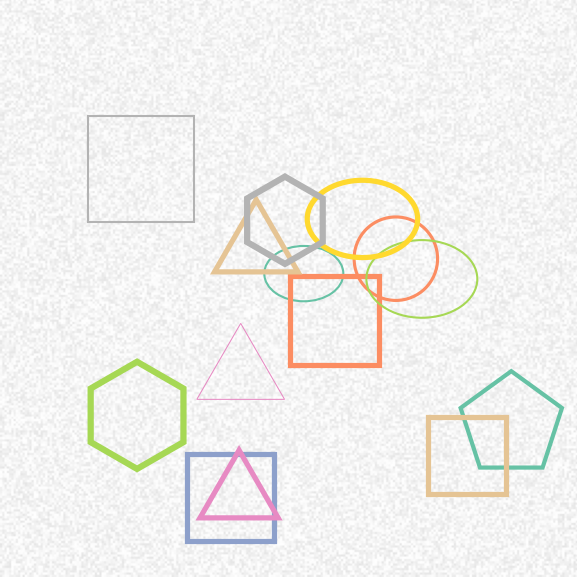[{"shape": "pentagon", "thickness": 2, "radius": 0.46, "center": [0.885, 0.264]}, {"shape": "oval", "thickness": 1, "radius": 0.34, "center": [0.526, 0.525]}, {"shape": "square", "thickness": 2.5, "radius": 0.39, "center": [0.579, 0.445]}, {"shape": "circle", "thickness": 1.5, "radius": 0.36, "center": [0.685, 0.551]}, {"shape": "square", "thickness": 2.5, "radius": 0.38, "center": [0.399, 0.137]}, {"shape": "triangle", "thickness": 2.5, "radius": 0.39, "center": [0.414, 0.141]}, {"shape": "triangle", "thickness": 0.5, "radius": 0.44, "center": [0.417, 0.351]}, {"shape": "oval", "thickness": 1, "radius": 0.48, "center": [0.73, 0.516]}, {"shape": "hexagon", "thickness": 3, "radius": 0.46, "center": [0.237, 0.28]}, {"shape": "oval", "thickness": 2.5, "radius": 0.48, "center": [0.628, 0.62]}, {"shape": "triangle", "thickness": 2.5, "radius": 0.42, "center": [0.444, 0.57]}, {"shape": "square", "thickness": 2.5, "radius": 0.34, "center": [0.808, 0.211]}, {"shape": "square", "thickness": 1, "radius": 0.46, "center": [0.244, 0.706]}, {"shape": "hexagon", "thickness": 3, "radius": 0.38, "center": [0.493, 0.618]}]